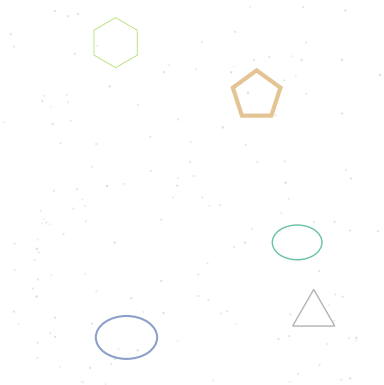[{"shape": "oval", "thickness": 1, "radius": 0.32, "center": [0.772, 0.37]}, {"shape": "oval", "thickness": 1.5, "radius": 0.4, "center": [0.329, 0.124]}, {"shape": "hexagon", "thickness": 0.5, "radius": 0.32, "center": [0.3, 0.889]}, {"shape": "pentagon", "thickness": 3, "radius": 0.32, "center": [0.667, 0.752]}, {"shape": "triangle", "thickness": 1, "radius": 0.32, "center": [0.815, 0.185]}]